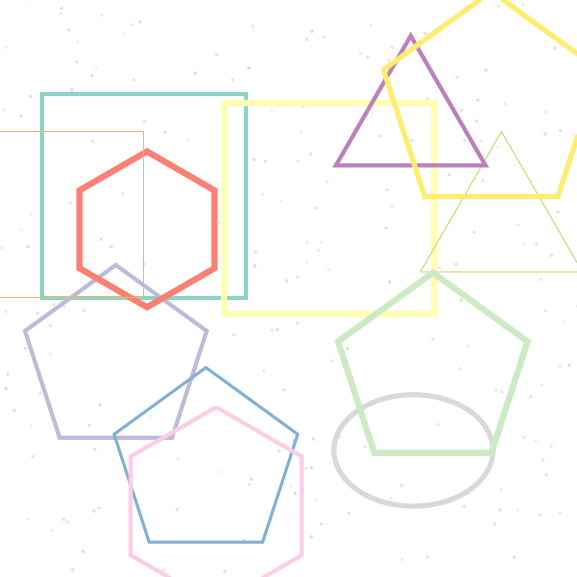[{"shape": "square", "thickness": 2, "radius": 0.88, "center": [0.249, 0.66]}, {"shape": "square", "thickness": 3, "radius": 0.91, "center": [0.57, 0.638]}, {"shape": "pentagon", "thickness": 2, "radius": 0.83, "center": [0.201, 0.375]}, {"shape": "hexagon", "thickness": 3, "radius": 0.67, "center": [0.254, 0.602]}, {"shape": "pentagon", "thickness": 1.5, "radius": 0.84, "center": [0.357, 0.196]}, {"shape": "square", "thickness": 0.5, "radius": 0.72, "center": [0.104, 0.628]}, {"shape": "triangle", "thickness": 0.5, "radius": 0.81, "center": [0.868, 0.609]}, {"shape": "hexagon", "thickness": 2, "radius": 0.85, "center": [0.374, 0.123]}, {"shape": "oval", "thickness": 2.5, "radius": 0.69, "center": [0.716, 0.219]}, {"shape": "triangle", "thickness": 2, "radius": 0.75, "center": [0.711, 0.788]}, {"shape": "pentagon", "thickness": 3, "radius": 0.86, "center": [0.75, 0.354]}, {"shape": "pentagon", "thickness": 2.5, "radius": 0.98, "center": [0.851, 0.818]}]